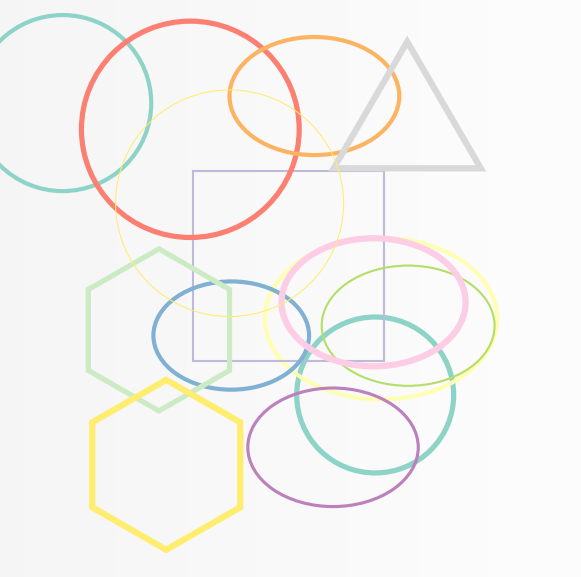[{"shape": "circle", "thickness": 2, "radius": 0.76, "center": [0.108, 0.821]}, {"shape": "circle", "thickness": 2.5, "radius": 0.68, "center": [0.645, 0.315]}, {"shape": "oval", "thickness": 2, "radius": 1.0, "center": [0.656, 0.447]}, {"shape": "square", "thickness": 1, "radius": 0.82, "center": [0.496, 0.538]}, {"shape": "circle", "thickness": 2.5, "radius": 0.94, "center": [0.327, 0.775]}, {"shape": "oval", "thickness": 2, "radius": 0.67, "center": [0.398, 0.418]}, {"shape": "oval", "thickness": 2, "radius": 0.73, "center": [0.541, 0.833]}, {"shape": "oval", "thickness": 1, "radius": 0.74, "center": [0.702, 0.435]}, {"shape": "oval", "thickness": 3, "radius": 0.79, "center": [0.643, 0.476]}, {"shape": "triangle", "thickness": 3, "radius": 0.73, "center": [0.701, 0.781]}, {"shape": "oval", "thickness": 1.5, "radius": 0.73, "center": [0.573, 0.225]}, {"shape": "hexagon", "thickness": 2.5, "radius": 0.7, "center": [0.273, 0.428]}, {"shape": "circle", "thickness": 0.5, "radius": 0.98, "center": [0.395, 0.647]}, {"shape": "hexagon", "thickness": 3, "radius": 0.74, "center": [0.286, 0.194]}]